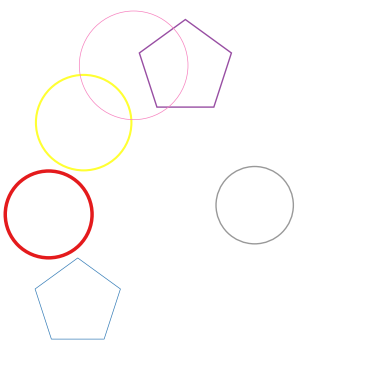[{"shape": "circle", "thickness": 2.5, "radius": 0.56, "center": [0.126, 0.443]}, {"shape": "pentagon", "thickness": 0.5, "radius": 0.58, "center": [0.202, 0.213]}, {"shape": "pentagon", "thickness": 1, "radius": 0.63, "center": [0.482, 0.824]}, {"shape": "circle", "thickness": 1.5, "radius": 0.62, "center": [0.217, 0.681]}, {"shape": "circle", "thickness": 0.5, "radius": 0.71, "center": [0.347, 0.83]}, {"shape": "circle", "thickness": 1, "radius": 0.5, "center": [0.662, 0.467]}]